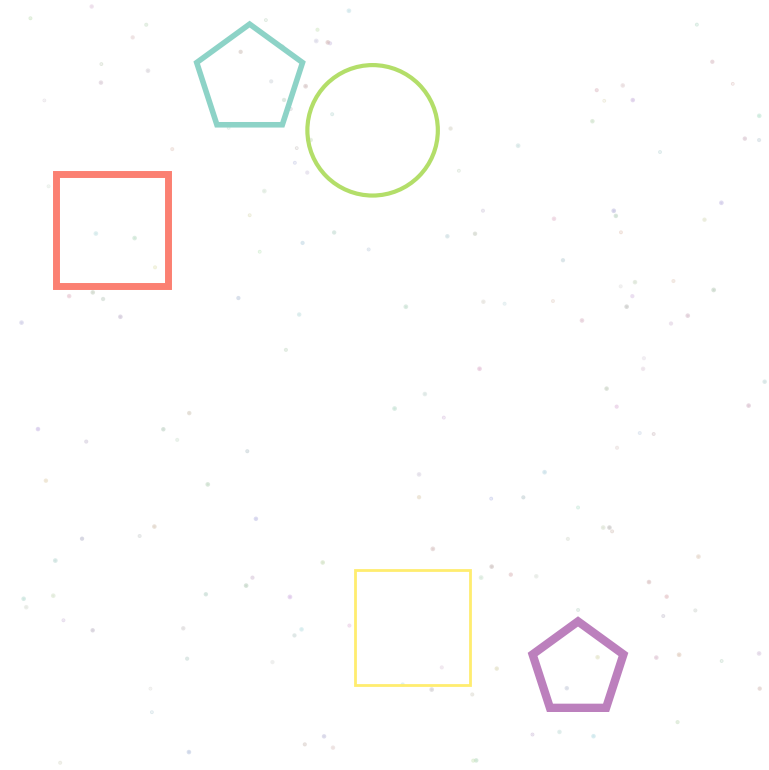[{"shape": "pentagon", "thickness": 2, "radius": 0.36, "center": [0.324, 0.896]}, {"shape": "square", "thickness": 2.5, "radius": 0.36, "center": [0.146, 0.702]}, {"shape": "circle", "thickness": 1.5, "radius": 0.42, "center": [0.484, 0.831]}, {"shape": "pentagon", "thickness": 3, "radius": 0.31, "center": [0.751, 0.131]}, {"shape": "square", "thickness": 1, "radius": 0.37, "center": [0.536, 0.185]}]